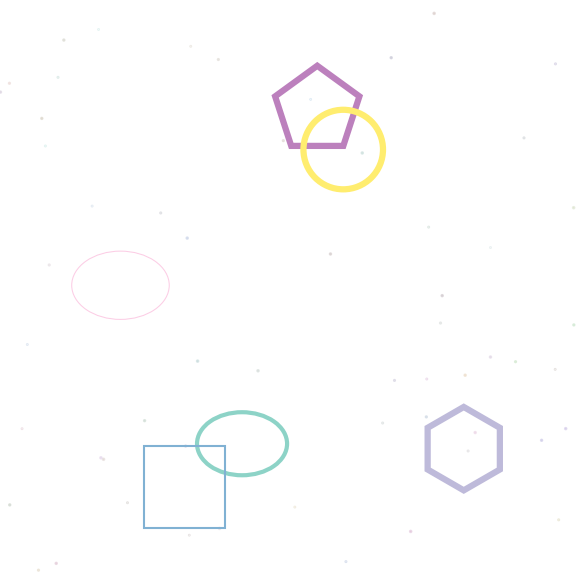[{"shape": "oval", "thickness": 2, "radius": 0.39, "center": [0.419, 0.231]}, {"shape": "hexagon", "thickness": 3, "radius": 0.36, "center": [0.803, 0.222]}, {"shape": "square", "thickness": 1, "radius": 0.35, "center": [0.319, 0.156]}, {"shape": "oval", "thickness": 0.5, "radius": 0.42, "center": [0.209, 0.505]}, {"shape": "pentagon", "thickness": 3, "radius": 0.38, "center": [0.549, 0.809]}, {"shape": "circle", "thickness": 3, "radius": 0.34, "center": [0.594, 0.74]}]